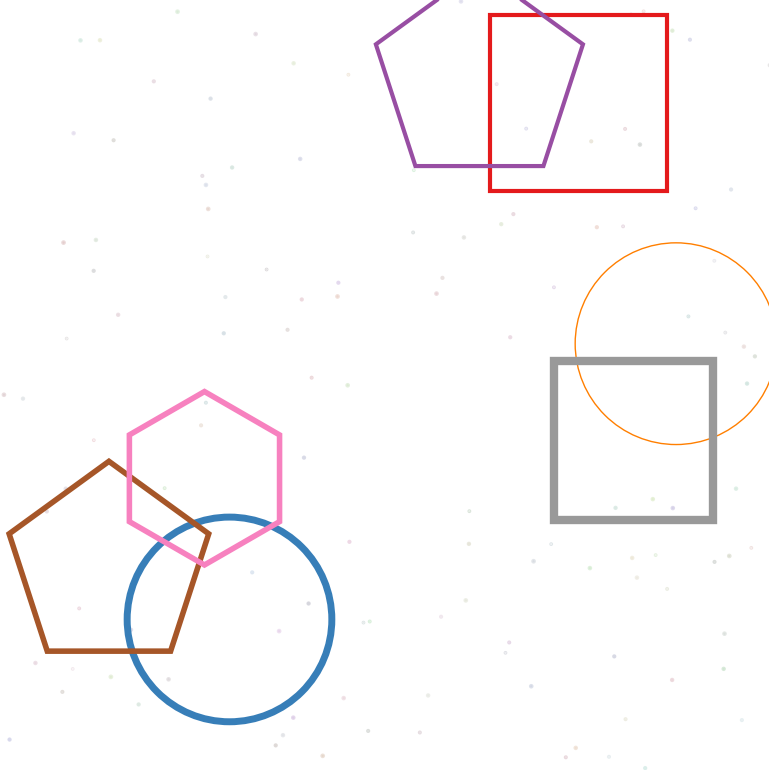[{"shape": "square", "thickness": 1.5, "radius": 0.57, "center": [0.751, 0.867]}, {"shape": "circle", "thickness": 2.5, "radius": 0.66, "center": [0.298, 0.196]}, {"shape": "pentagon", "thickness": 1.5, "radius": 0.71, "center": [0.623, 0.899]}, {"shape": "circle", "thickness": 0.5, "radius": 0.65, "center": [0.878, 0.554]}, {"shape": "pentagon", "thickness": 2, "radius": 0.68, "center": [0.141, 0.265]}, {"shape": "hexagon", "thickness": 2, "radius": 0.56, "center": [0.266, 0.379]}, {"shape": "square", "thickness": 3, "radius": 0.52, "center": [0.823, 0.428]}]